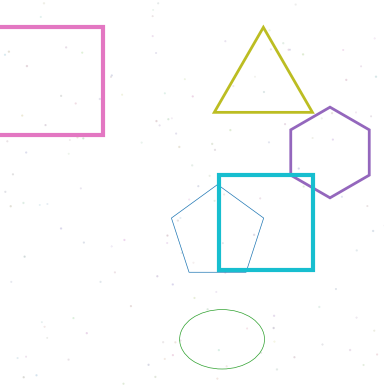[{"shape": "pentagon", "thickness": 0.5, "radius": 0.63, "center": [0.565, 0.395]}, {"shape": "oval", "thickness": 0.5, "radius": 0.55, "center": [0.577, 0.119]}, {"shape": "hexagon", "thickness": 2, "radius": 0.59, "center": [0.857, 0.604]}, {"shape": "square", "thickness": 3, "radius": 0.7, "center": [0.129, 0.789]}, {"shape": "triangle", "thickness": 2, "radius": 0.74, "center": [0.684, 0.782]}, {"shape": "square", "thickness": 3, "radius": 0.62, "center": [0.691, 0.422]}]